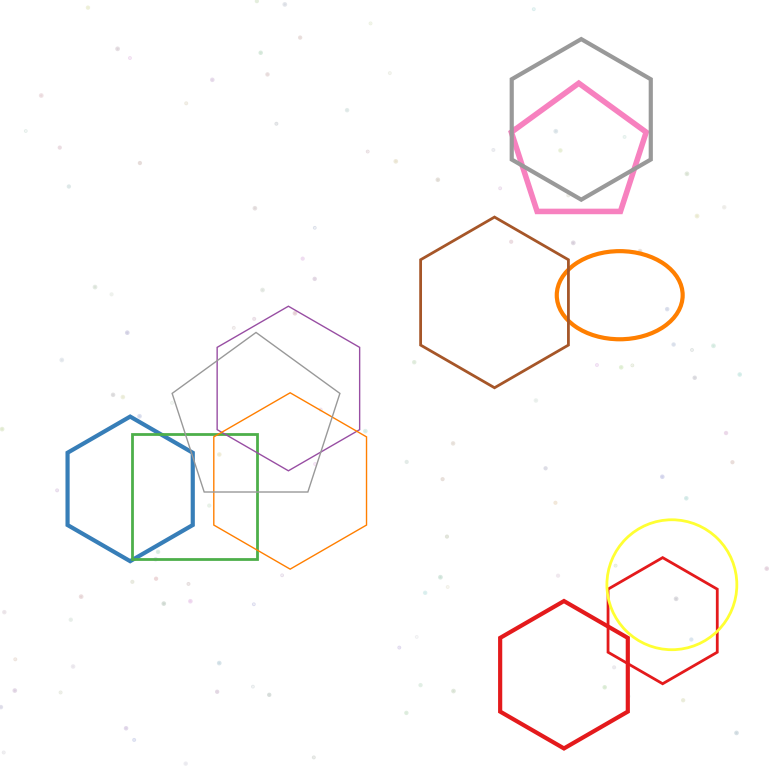[{"shape": "hexagon", "thickness": 1, "radius": 0.41, "center": [0.861, 0.194]}, {"shape": "hexagon", "thickness": 1.5, "radius": 0.48, "center": [0.732, 0.124]}, {"shape": "hexagon", "thickness": 1.5, "radius": 0.47, "center": [0.169, 0.365]}, {"shape": "square", "thickness": 1, "radius": 0.41, "center": [0.253, 0.355]}, {"shape": "hexagon", "thickness": 0.5, "radius": 0.53, "center": [0.375, 0.495]}, {"shape": "oval", "thickness": 1.5, "radius": 0.41, "center": [0.805, 0.617]}, {"shape": "hexagon", "thickness": 0.5, "radius": 0.57, "center": [0.377, 0.375]}, {"shape": "circle", "thickness": 1, "radius": 0.42, "center": [0.873, 0.241]}, {"shape": "hexagon", "thickness": 1, "radius": 0.55, "center": [0.642, 0.607]}, {"shape": "pentagon", "thickness": 2, "radius": 0.46, "center": [0.752, 0.8]}, {"shape": "pentagon", "thickness": 0.5, "radius": 0.57, "center": [0.332, 0.454]}, {"shape": "hexagon", "thickness": 1.5, "radius": 0.52, "center": [0.755, 0.845]}]